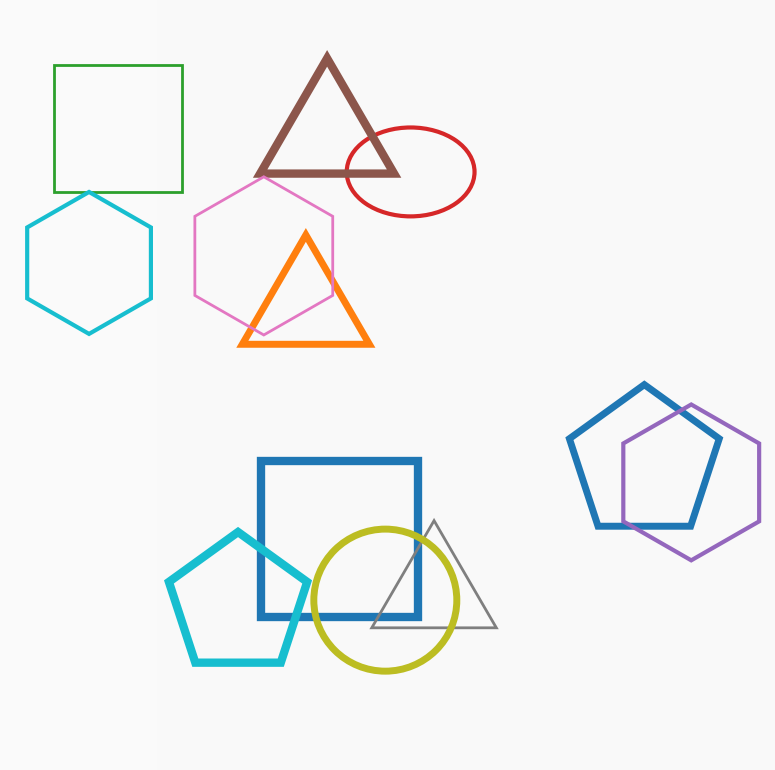[{"shape": "square", "thickness": 3, "radius": 0.51, "center": [0.438, 0.3]}, {"shape": "pentagon", "thickness": 2.5, "radius": 0.51, "center": [0.831, 0.399]}, {"shape": "triangle", "thickness": 2.5, "radius": 0.47, "center": [0.395, 0.6]}, {"shape": "square", "thickness": 1, "radius": 0.41, "center": [0.153, 0.834]}, {"shape": "oval", "thickness": 1.5, "radius": 0.41, "center": [0.53, 0.777]}, {"shape": "hexagon", "thickness": 1.5, "radius": 0.51, "center": [0.892, 0.373]}, {"shape": "triangle", "thickness": 3, "radius": 0.5, "center": [0.422, 0.824]}, {"shape": "hexagon", "thickness": 1, "radius": 0.51, "center": [0.34, 0.668]}, {"shape": "triangle", "thickness": 1, "radius": 0.46, "center": [0.56, 0.231]}, {"shape": "circle", "thickness": 2.5, "radius": 0.46, "center": [0.497, 0.221]}, {"shape": "hexagon", "thickness": 1.5, "radius": 0.46, "center": [0.115, 0.659]}, {"shape": "pentagon", "thickness": 3, "radius": 0.47, "center": [0.307, 0.215]}]